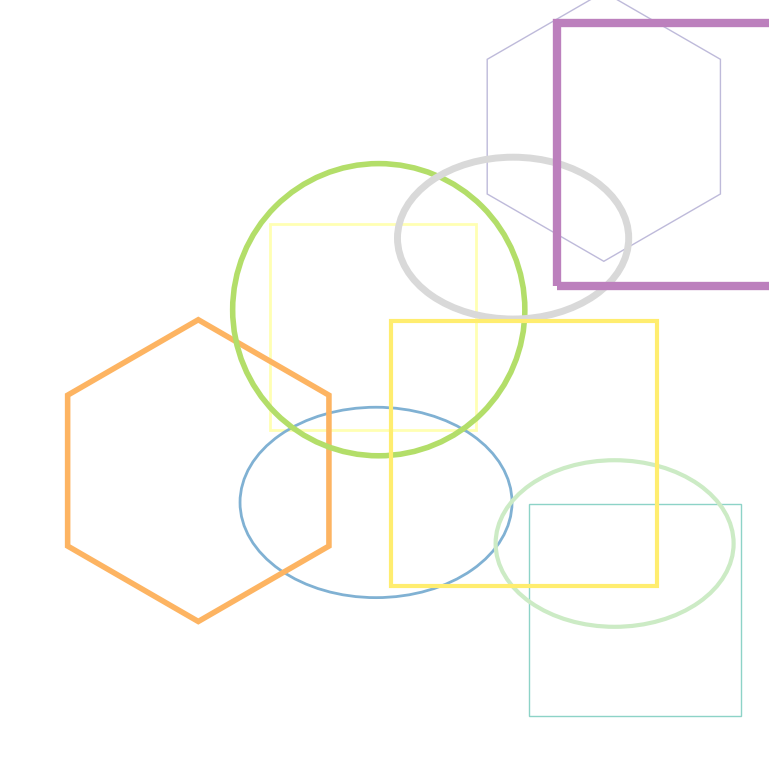[{"shape": "square", "thickness": 0.5, "radius": 0.69, "center": [0.824, 0.207]}, {"shape": "square", "thickness": 1, "radius": 0.67, "center": [0.484, 0.575]}, {"shape": "hexagon", "thickness": 0.5, "radius": 0.87, "center": [0.784, 0.836]}, {"shape": "oval", "thickness": 1, "radius": 0.88, "center": [0.488, 0.347]}, {"shape": "hexagon", "thickness": 2, "radius": 0.98, "center": [0.258, 0.389]}, {"shape": "circle", "thickness": 2, "radius": 0.95, "center": [0.492, 0.598]}, {"shape": "oval", "thickness": 2.5, "radius": 0.75, "center": [0.666, 0.691]}, {"shape": "square", "thickness": 3, "radius": 0.86, "center": [0.894, 0.799]}, {"shape": "oval", "thickness": 1.5, "radius": 0.77, "center": [0.798, 0.294]}, {"shape": "square", "thickness": 1.5, "radius": 0.86, "center": [0.681, 0.411]}]